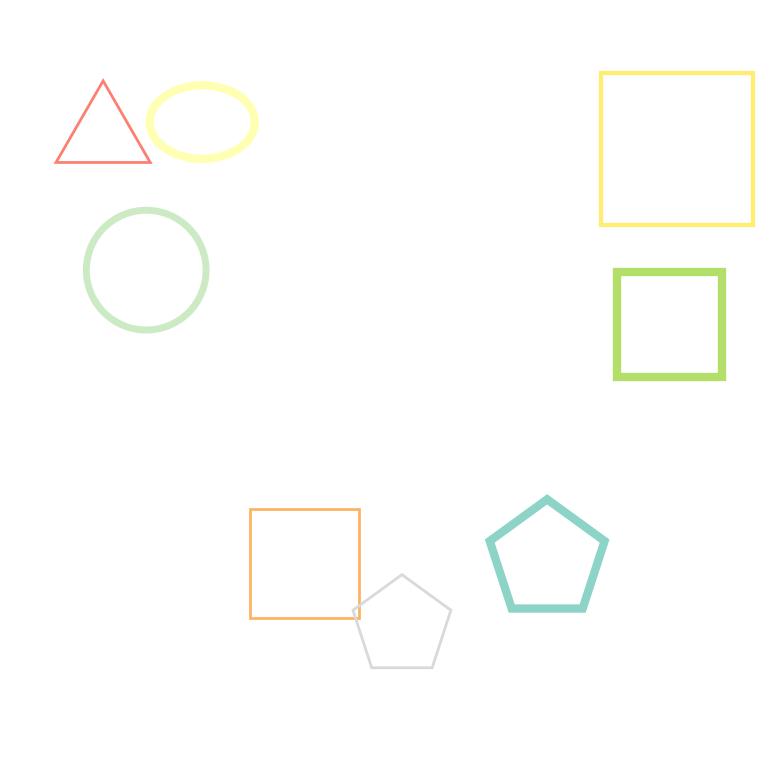[{"shape": "pentagon", "thickness": 3, "radius": 0.39, "center": [0.711, 0.273]}, {"shape": "oval", "thickness": 3, "radius": 0.34, "center": [0.263, 0.841]}, {"shape": "triangle", "thickness": 1, "radius": 0.35, "center": [0.134, 0.824]}, {"shape": "square", "thickness": 1, "radius": 0.35, "center": [0.396, 0.268]}, {"shape": "square", "thickness": 3, "radius": 0.34, "center": [0.869, 0.578]}, {"shape": "pentagon", "thickness": 1, "radius": 0.33, "center": [0.522, 0.187]}, {"shape": "circle", "thickness": 2.5, "radius": 0.39, "center": [0.19, 0.649]}, {"shape": "square", "thickness": 1.5, "radius": 0.5, "center": [0.879, 0.806]}]